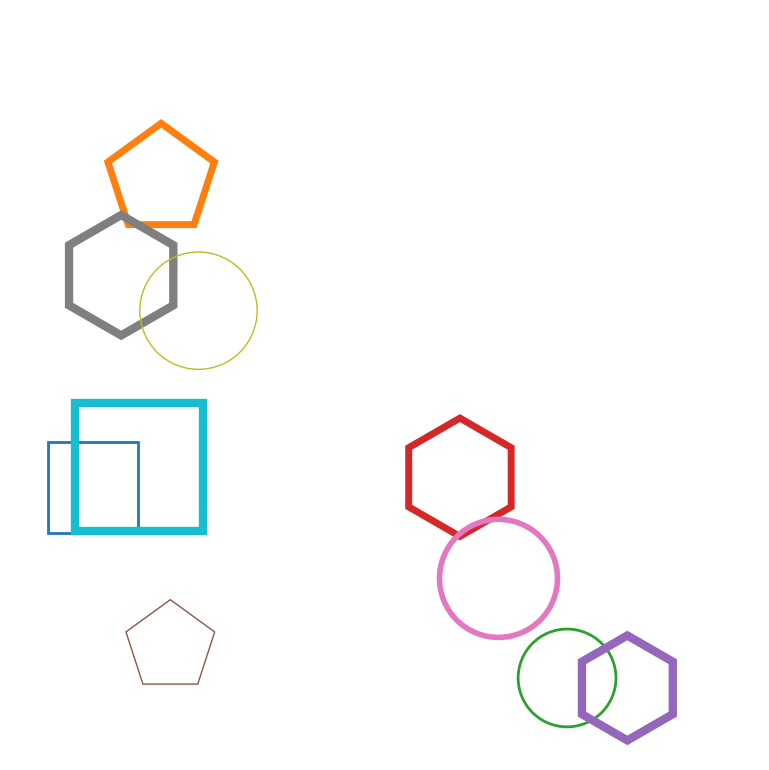[{"shape": "square", "thickness": 1, "radius": 0.29, "center": [0.121, 0.367]}, {"shape": "pentagon", "thickness": 2.5, "radius": 0.36, "center": [0.209, 0.767]}, {"shape": "circle", "thickness": 1, "radius": 0.32, "center": [0.736, 0.12]}, {"shape": "hexagon", "thickness": 2.5, "radius": 0.38, "center": [0.597, 0.38]}, {"shape": "hexagon", "thickness": 3, "radius": 0.34, "center": [0.815, 0.107]}, {"shape": "pentagon", "thickness": 0.5, "radius": 0.3, "center": [0.221, 0.161]}, {"shape": "circle", "thickness": 2, "radius": 0.38, "center": [0.647, 0.249]}, {"shape": "hexagon", "thickness": 3, "radius": 0.39, "center": [0.157, 0.643]}, {"shape": "circle", "thickness": 0.5, "radius": 0.38, "center": [0.258, 0.597]}, {"shape": "square", "thickness": 3, "radius": 0.41, "center": [0.181, 0.394]}]